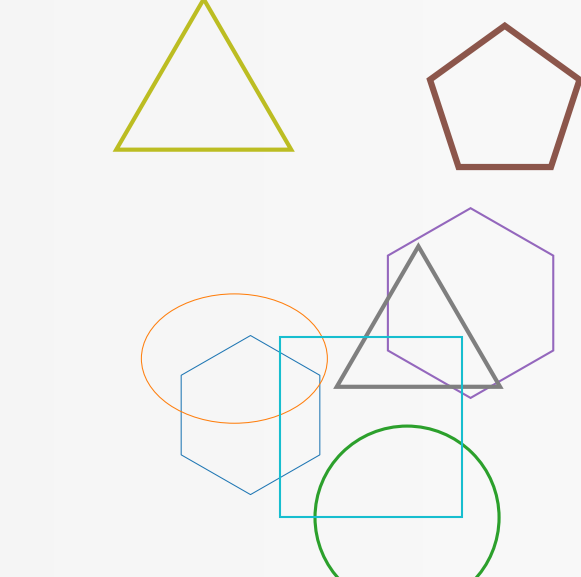[{"shape": "hexagon", "thickness": 0.5, "radius": 0.69, "center": [0.431, 0.28]}, {"shape": "oval", "thickness": 0.5, "radius": 0.8, "center": [0.403, 0.378]}, {"shape": "circle", "thickness": 1.5, "radius": 0.79, "center": [0.7, 0.103]}, {"shape": "hexagon", "thickness": 1, "radius": 0.82, "center": [0.81, 0.474]}, {"shape": "pentagon", "thickness": 3, "radius": 0.68, "center": [0.868, 0.819]}, {"shape": "triangle", "thickness": 2, "radius": 0.81, "center": [0.72, 0.41]}, {"shape": "triangle", "thickness": 2, "radius": 0.87, "center": [0.35, 0.827]}, {"shape": "square", "thickness": 1, "radius": 0.78, "center": [0.638, 0.259]}]